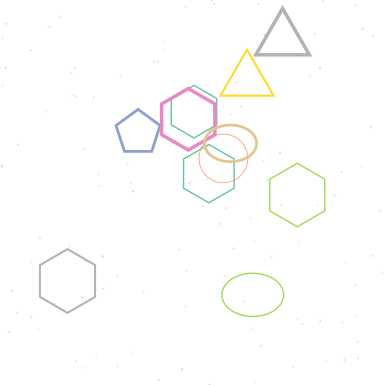[{"shape": "hexagon", "thickness": 1, "radius": 0.38, "center": [0.542, 0.549]}, {"shape": "hexagon", "thickness": 1, "radius": 0.34, "center": [0.504, 0.71]}, {"shape": "circle", "thickness": 0.5, "radius": 0.32, "center": [0.58, 0.589]}, {"shape": "pentagon", "thickness": 2, "radius": 0.3, "center": [0.359, 0.656]}, {"shape": "hexagon", "thickness": 2.5, "radius": 0.4, "center": [0.489, 0.69]}, {"shape": "oval", "thickness": 1, "radius": 0.4, "center": [0.656, 0.234]}, {"shape": "hexagon", "thickness": 1, "radius": 0.41, "center": [0.772, 0.493]}, {"shape": "triangle", "thickness": 1.5, "radius": 0.4, "center": [0.642, 0.791]}, {"shape": "oval", "thickness": 2, "radius": 0.34, "center": [0.599, 0.628]}, {"shape": "hexagon", "thickness": 1.5, "radius": 0.41, "center": [0.175, 0.27]}, {"shape": "triangle", "thickness": 2.5, "radius": 0.4, "center": [0.734, 0.898]}]